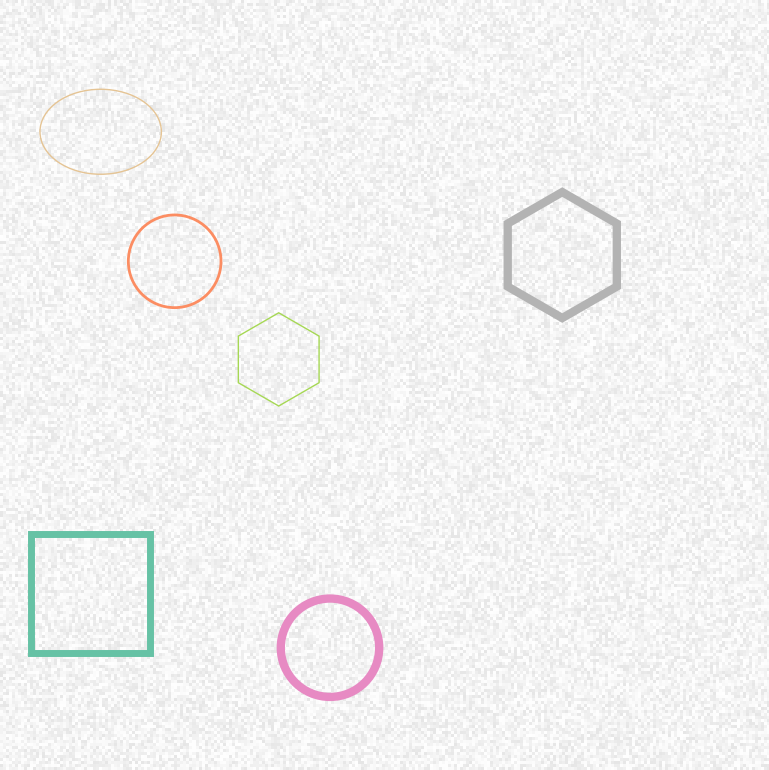[{"shape": "square", "thickness": 2.5, "radius": 0.39, "center": [0.118, 0.229]}, {"shape": "circle", "thickness": 1, "radius": 0.3, "center": [0.227, 0.661]}, {"shape": "circle", "thickness": 3, "radius": 0.32, "center": [0.429, 0.159]}, {"shape": "hexagon", "thickness": 0.5, "radius": 0.3, "center": [0.362, 0.533]}, {"shape": "oval", "thickness": 0.5, "radius": 0.39, "center": [0.131, 0.829]}, {"shape": "hexagon", "thickness": 3, "radius": 0.41, "center": [0.73, 0.669]}]